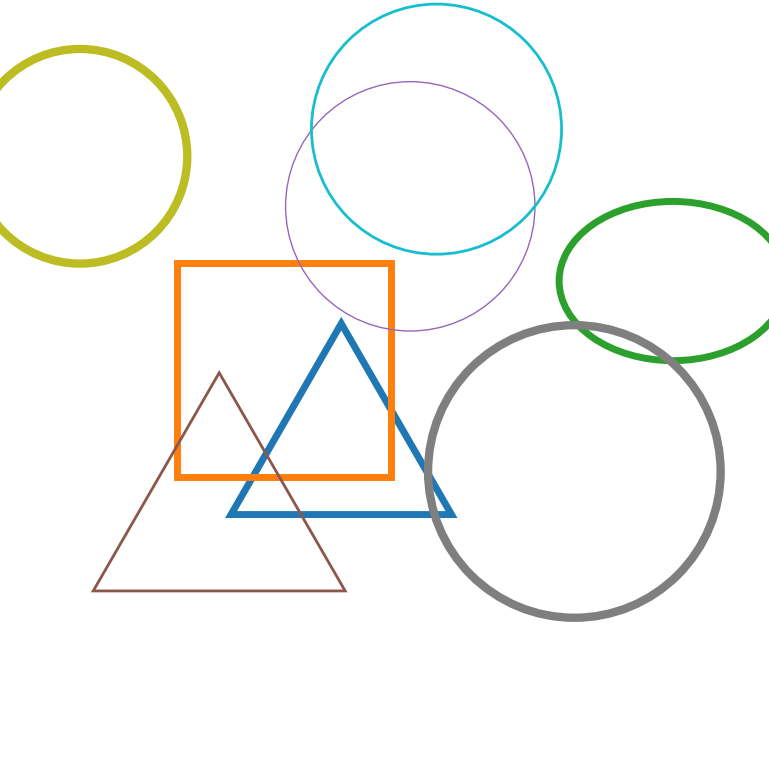[{"shape": "triangle", "thickness": 2.5, "radius": 0.83, "center": [0.443, 0.414]}, {"shape": "square", "thickness": 2.5, "radius": 0.7, "center": [0.369, 0.52]}, {"shape": "oval", "thickness": 2.5, "radius": 0.74, "center": [0.874, 0.635]}, {"shape": "circle", "thickness": 0.5, "radius": 0.81, "center": [0.533, 0.732]}, {"shape": "triangle", "thickness": 1, "radius": 0.94, "center": [0.285, 0.327]}, {"shape": "circle", "thickness": 3, "radius": 0.95, "center": [0.746, 0.388]}, {"shape": "circle", "thickness": 3, "radius": 0.7, "center": [0.104, 0.797]}, {"shape": "circle", "thickness": 1, "radius": 0.81, "center": [0.567, 0.832]}]